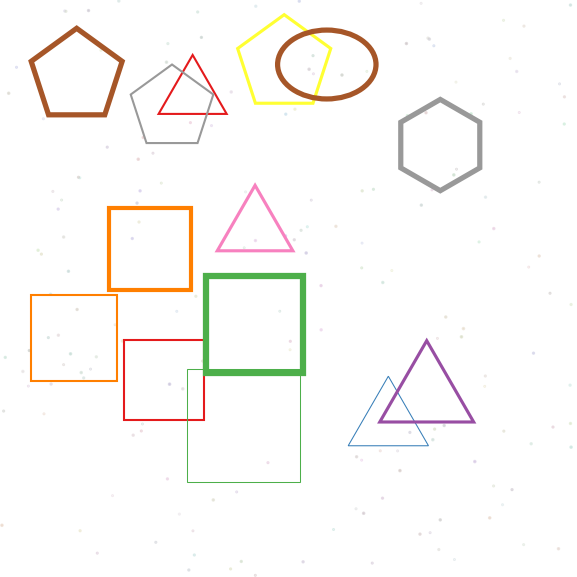[{"shape": "triangle", "thickness": 1, "radius": 0.34, "center": [0.334, 0.836]}, {"shape": "square", "thickness": 1, "radius": 0.35, "center": [0.285, 0.341]}, {"shape": "triangle", "thickness": 0.5, "radius": 0.4, "center": [0.672, 0.267]}, {"shape": "square", "thickness": 0.5, "radius": 0.49, "center": [0.422, 0.263]}, {"shape": "square", "thickness": 3, "radius": 0.42, "center": [0.44, 0.437]}, {"shape": "triangle", "thickness": 1.5, "radius": 0.47, "center": [0.739, 0.315]}, {"shape": "square", "thickness": 1, "radius": 0.37, "center": [0.128, 0.413]}, {"shape": "square", "thickness": 2, "radius": 0.35, "center": [0.259, 0.568]}, {"shape": "pentagon", "thickness": 1.5, "radius": 0.42, "center": [0.492, 0.889]}, {"shape": "pentagon", "thickness": 2.5, "radius": 0.41, "center": [0.133, 0.867]}, {"shape": "oval", "thickness": 2.5, "radius": 0.43, "center": [0.566, 0.887]}, {"shape": "triangle", "thickness": 1.5, "radius": 0.38, "center": [0.442, 0.603]}, {"shape": "pentagon", "thickness": 1, "radius": 0.38, "center": [0.298, 0.812]}, {"shape": "hexagon", "thickness": 2.5, "radius": 0.39, "center": [0.762, 0.748]}]